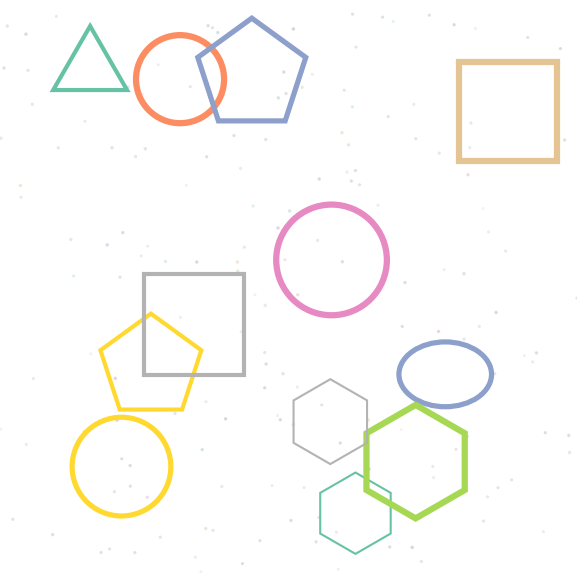[{"shape": "hexagon", "thickness": 1, "radius": 0.35, "center": [0.616, 0.11]}, {"shape": "triangle", "thickness": 2, "radius": 0.37, "center": [0.156, 0.88]}, {"shape": "circle", "thickness": 3, "radius": 0.38, "center": [0.312, 0.862]}, {"shape": "oval", "thickness": 2.5, "radius": 0.4, "center": [0.771, 0.351]}, {"shape": "pentagon", "thickness": 2.5, "radius": 0.49, "center": [0.436, 0.869]}, {"shape": "circle", "thickness": 3, "radius": 0.48, "center": [0.574, 0.549]}, {"shape": "hexagon", "thickness": 3, "radius": 0.49, "center": [0.72, 0.2]}, {"shape": "pentagon", "thickness": 2, "radius": 0.46, "center": [0.261, 0.364]}, {"shape": "circle", "thickness": 2.5, "radius": 0.43, "center": [0.21, 0.191]}, {"shape": "square", "thickness": 3, "radius": 0.43, "center": [0.88, 0.807]}, {"shape": "square", "thickness": 2, "radius": 0.43, "center": [0.336, 0.437]}, {"shape": "hexagon", "thickness": 1, "radius": 0.37, "center": [0.572, 0.269]}]